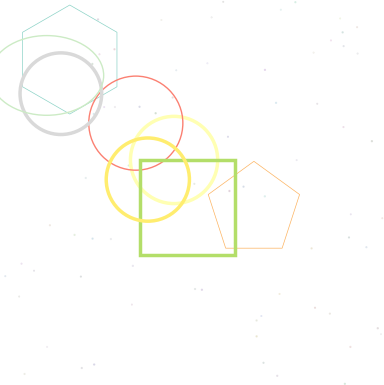[{"shape": "hexagon", "thickness": 0.5, "radius": 0.71, "center": [0.181, 0.845]}, {"shape": "circle", "thickness": 2.5, "radius": 0.57, "center": [0.452, 0.584]}, {"shape": "circle", "thickness": 1, "radius": 0.61, "center": [0.353, 0.68]}, {"shape": "pentagon", "thickness": 0.5, "radius": 0.62, "center": [0.66, 0.456]}, {"shape": "square", "thickness": 2.5, "radius": 0.62, "center": [0.487, 0.462]}, {"shape": "circle", "thickness": 2.5, "radius": 0.53, "center": [0.158, 0.757]}, {"shape": "oval", "thickness": 1, "radius": 0.74, "center": [0.121, 0.804]}, {"shape": "circle", "thickness": 2.5, "radius": 0.54, "center": [0.384, 0.534]}]